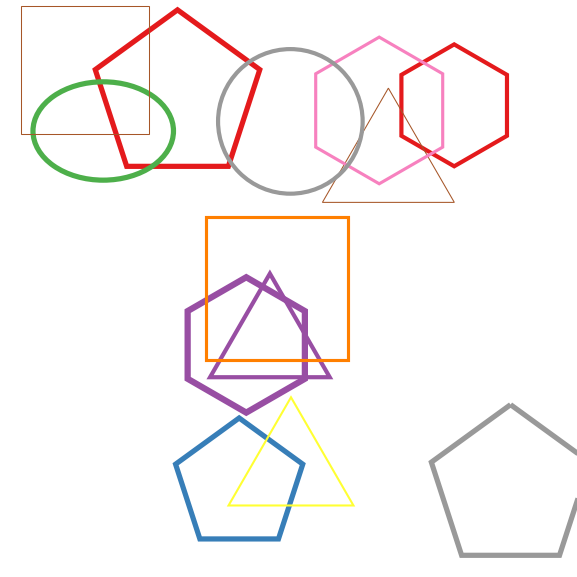[{"shape": "pentagon", "thickness": 2.5, "radius": 0.75, "center": [0.307, 0.832]}, {"shape": "hexagon", "thickness": 2, "radius": 0.53, "center": [0.786, 0.817]}, {"shape": "pentagon", "thickness": 2.5, "radius": 0.58, "center": [0.414, 0.16]}, {"shape": "oval", "thickness": 2.5, "radius": 0.61, "center": [0.179, 0.772]}, {"shape": "triangle", "thickness": 2, "radius": 0.6, "center": [0.467, 0.406]}, {"shape": "hexagon", "thickness": 3, "radius": 0.59, "center": [0.426, 0.402]}, {"shape": "square", "thickness": 1.5, "radius": 0.62, "center": [0.48, 0.499]}, {"shape": "triangle", "thickness": 1, "radius": 0.62, "center": [0.504, 0.186]}, {"shape": "square", "thickness": 0.5, "radius": 0.55, "center": [0.147, 0.877]}, {"shape": "triangle", "thickness": 0.5, "radius": 0.66, "center": [0.672, 0.715]}, {"shape": "hexagon", "thickness": 1.5, "radius": 0.63, "center": [0.657, 0.808]}, {"shape": "circle", "thickness": 2, "radius": 0.63, "center": [0.503, 0.789]}, {"shape": "pentagon", "thickness": 2.5, "radius": 0.72, "center": [0.884, 0.154]}]